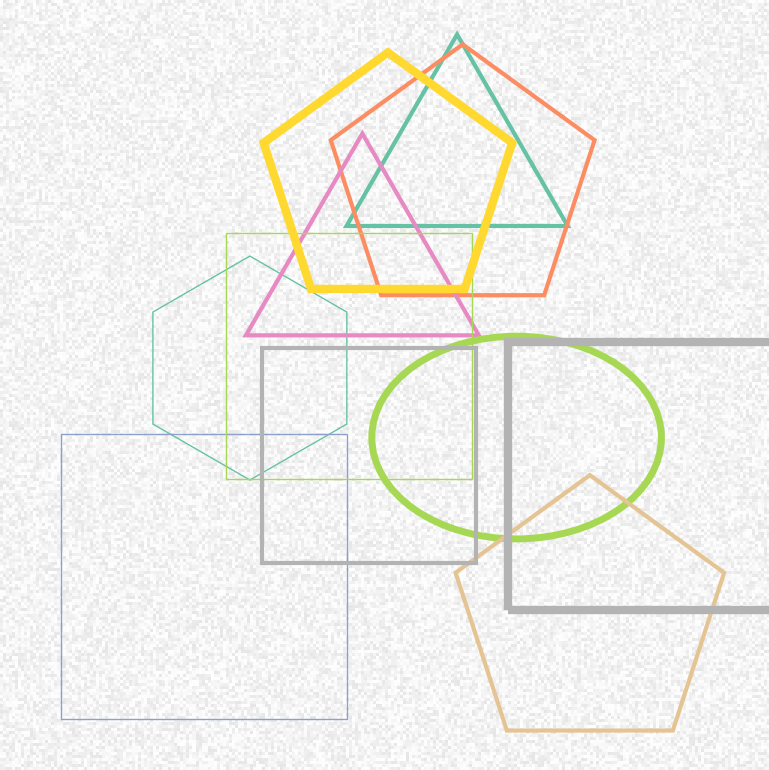[{"shape": "triangle", "thickness": 1.5, "radius": 0.83, "center": [0.594, 0.789]}, {"shape": "hexagon", "thickness": 0.5, "radius": 0.73, "center": [0.324, 0.522]}, {"shape": "pentagon", "thickness": 1.5, "radius": 0.9, "center": [0.601, 0.762]}, {"shape": "square", "thickness": 0.5, "radius": 0.93, "center": [0.265, 0.252]}, {"shape": "triangle", "thickness": 1.5, "radius": 0.87, "center": [0.471, 0.652]}, {"shape": "square", "thickness": 0.5, "radius": 0.8, "center": [0.453, 0.538]}, {"shape": "oval", "thickness": 2.5, "radius": 0.94, "center": [0.671, 0.432]}, {"shape": "pentagon", "thickness": 3, "radius": 0.85, "center": [0.504, 0.762]}, {"shape": "pentagon", "thickness": 1.5, "radius": 0.92, "center": [0.766, 0.2]}, {"shape": "square", "thickness": 3, "radius": 0.87, "center": [0.833, 0.382]}, {"shape": "square", "thickness": 1.5, "radius": 0.7, "center": [0.479, 0.408]}]